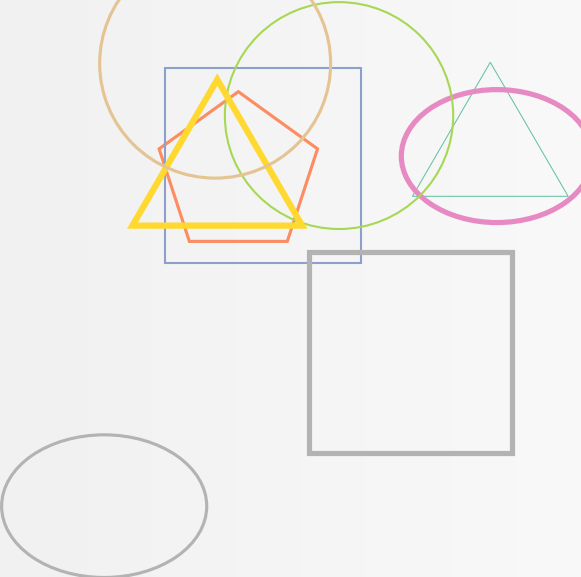[{"shape": "triangle", "thickness": 0.5, "radius": 0.77, "center": [0.843, 0.737]}, {"shape": "pentagon", "thickness": 1.5, "radius": 0.72, "center": [0.41, 0.697]}, {"shape": "square", "thickness": 1, "radius": 0.84, "center": [0.453, 0.713]}, {"shape": "oval", "thickness": 2.5, "radius": 0.82, "center": [0.855, 0.729]}, {"shape": "circle", "thickness": 1, "radius": 0.98, "center": [0.583, 0.799]}, {"shape": "triangle", "thickness": 3, "radius": 0.84, "center": [0.374, 0.693]}, {"shape": "circle", "thickness": 1.5, "radius": 0.99, "center": [0.37, 0.889]}, {"shape": "square", "thickness": 2.5, "radius": 0.87, "center": [0.706, 0.389]}, {"shape": "oval", "thickness": 1.5, "radius": 0.88, "center": [0.179, 0.123]}]